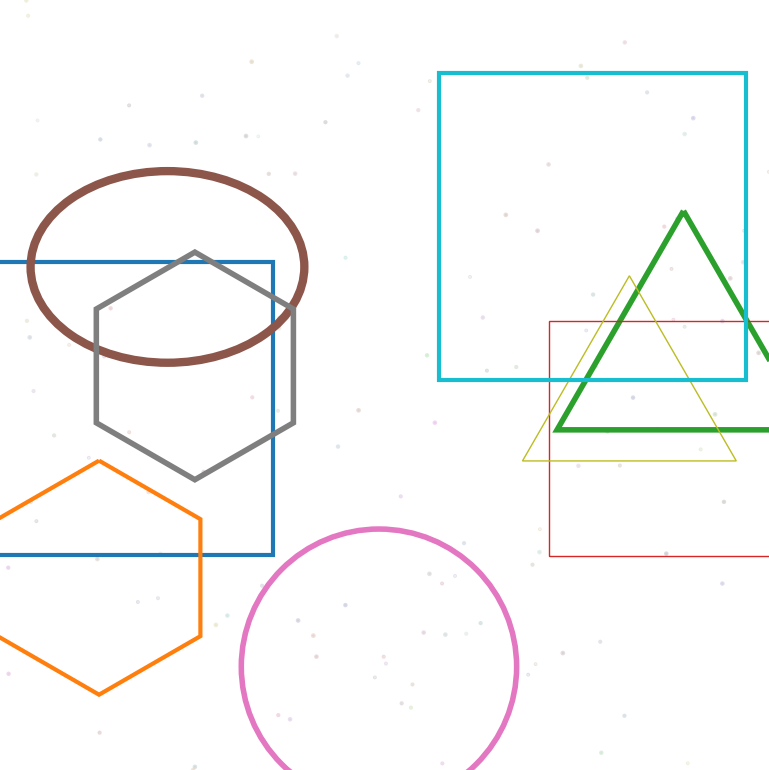[{"shape": "square", "thickness": 1.5, "radius": 0.95, "center": [0.164, 0.47]}, {"shape": "hexagon", "thickness": 1.5, "radius": 0.76, "center": [0.129, 0.25]}, {"shape": "triangle", "thickness": 2, "radius": 0.95, "center": [0.888, 0.537]}, {"shape": "square", "thickness": 0.5, "radius": 0.76, "center": [0.865, 0.43]}, {"shape": "oval", "thickness": 3, "radius": 0.89, "center": [0.217, 0.653]}, {"shape": "circle", "thickness": 2, "radius": 0.89, "center": [0.492, 0.134]}, {"shape": "hexagon", "thickness": 2, "radius": 0.74, "center": [0.253, 0.525]}, {"shape": "triangle", "thickness": 0.5, "radius": 0.8, "center": [0.817, 0.482]}, {"shape": "square", "thickness": 1.5, "radius": 1.0, "center": [0.769, 0.706]}]